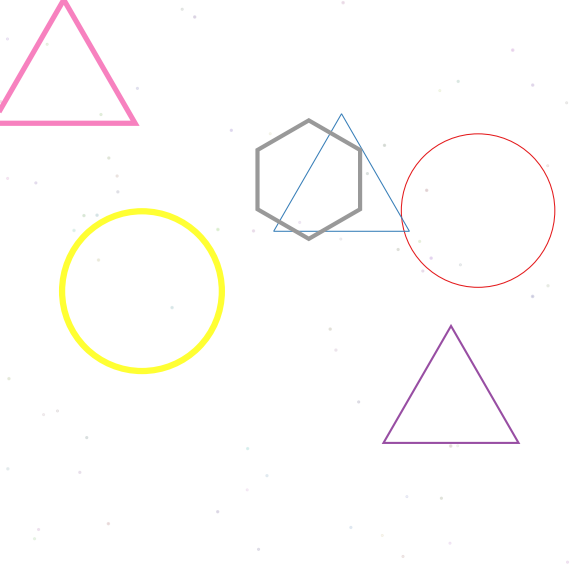[{"shape": "circle", "thickness": 0.5, "radius": 0.66, "center": [0.828, 0.634]}, {"shape": "triangle", "thickness": 0.5, "radius": 0.68, "center": [0.591, 0.666]}, {"shape": "triangle", "thickness": 1, "radius": 0.68, "center": [0.781, 0.3]}, {"shape": "circle", "thickness": 3, "radius": 0.69, "center": [0.246, 0.495]}, {"shape": "triangle", "thickness": 2.5, "radius": 0.71, "center": [0.11, 0.857]}, {"shape": "hexagon", "thickness": 2, "radius": 0.51, "center": [0.535, 0.688]}]